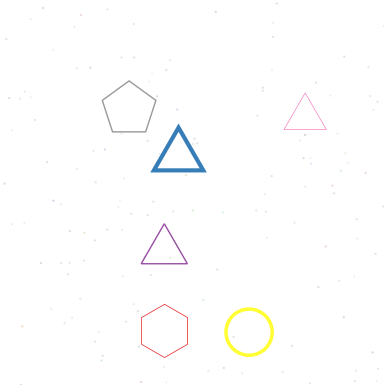[{"shape": "hexagon", "thickness": 0.5, "radius": 0.35, "center": [0.427, 0.14]}, {"shape": "triangle", "thickness": 3, "radius": 0.37, "center": [0.464, 0.594]}, {"shape": "triangle", "thickness": 1, "radius": 0.35, "center": [0.427, 0.35]}, {"shape": "circle", "thickness": 2.5, "radius": 0.3, "center": [0.647, 0.137]}, {"shape": "triangle", "thickness": 0.5, "radius": 0.32, "center": [0.793, 0.695]}, {"shape": "pentagon", "thickness": 1, "radius": 0.37, "center": [0.335, 0.717]}]